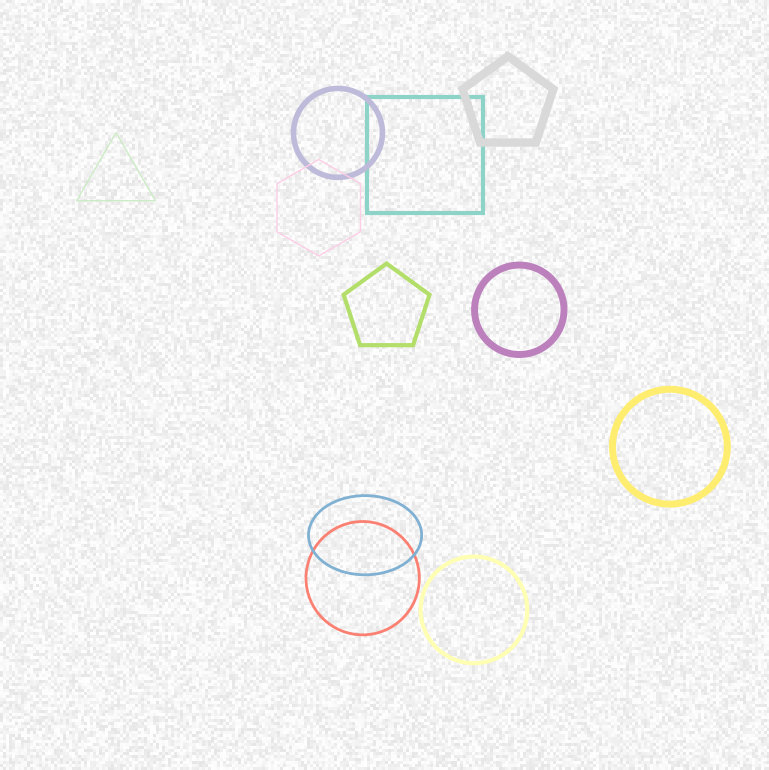[{"shape": "square", "thickness": 1.5, "radius": 0.38, "center": [0.551, 0.799]}, {"shape": "circle", "thickness": 1.5, "radius": 0.35, "center": [0.615, 0.208]}, {"shape": "circle", "thickness": 2, "radius": 0.29, "center": [0.439, 0.827]}, {"shape": "circle", "thickness": 1, "radius": 0.37, "center": [0.471, 0.249]}, {"shape": "oval", "thickness": 1, "radius": 0.37, "center": [0.474, 0.305]}, {"shape": "pentagon", "thickness": 1.5, "radius": 0.29, "center": [0.502, 0.599]}, {"shape": "hexagon", "thickness": 0.5, "radius": 0.31, "center": [0.414, 0.73]}, {"shape": "pentagon", "thickness": 3, "radius": 0.31, "center": [0.66, 0.865]}, {"shape": "circle", "thickness": 2.5, "radius": 0.29, "center": [0.674, 0.598]}, {"shape": "triangle", "thickness": 0.5, "radius": 0.3, "center": [0.151, 0.769]}, {"shape": "circle", "thickness": 2.5, "radius": 0.37, "center": [0.87, 0.42]}]